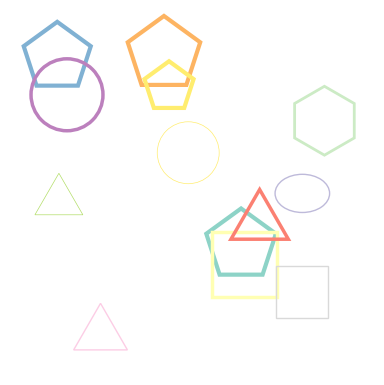[{"shape": "pentagon", "thickness": 3, "radius": 0.48, "center": [0.626, 0.363]}, {"shape": "square", "thickness": 2.5, "radius": 0.42, "center": [0.634, 0.313]}, {"shape": "oval", "thickness": 1, "radius": 0.35, "center": [0.785, 0.498]}, {"shape": "triangle", "thickness": 2.5, "radius": 0.43, "center": [0.674, 0.422]}, {"shape": "pentagon", "thickness": 3, "radius": 0.46, "center": [0.149, 0.852]}, {"shape": "pentagon", "thickness": 3, "radius": 0.49, "center": [0.426, 0.86]}, {"shape": "triangle", "thickness": 0.5, "radius": 0.36, "center": [0.153, 0.478]}, {"shape": "triangle", "thickness": 1, "radius": 0.4, "center": [0.261, 0.131]}, {"shape": "square", "thickness": 1, "radius": 0.33, "center": [0.784, 0.241]}, {"shape": "circle", "thickness": 2.5, "radius": 0.47, "center": [0.174, 0.754]}, {"shape": "hexagon", "thickness": 2, "radius": 0.45, "center": [0.843, 0.686]}, {"shape": "pentagon", "thickness": 3, "radius": 0.34, "center": [0.439, 0.774]}, {"shape": "circle", "thickness": 0.5, "radius": 0.4, "center": [0.489, 0.603]}]